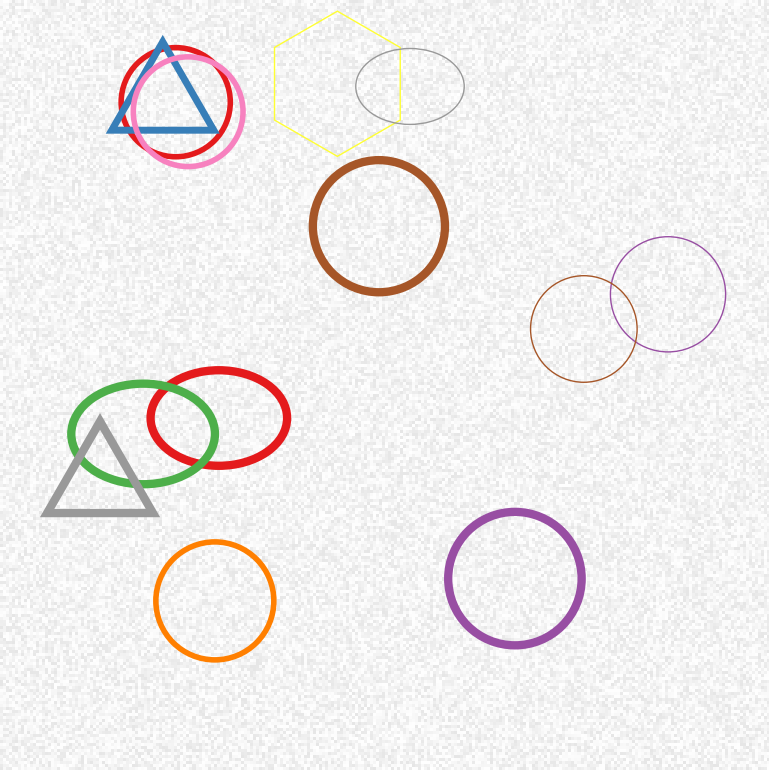[{"shape": "circle", "thickness": 2, "radius": 0.35, "center": [0.228, 0.867]}, {"shape": "oval", "thickness": 3, "radius": 0.44, "center": [0.284, 0.457]}, {"shape": "triangle", "thickness": 2.5, "radius": 0.38, "center": [0.211, 0.869]}, {"shape": "oval", "thickness": 3, "radius": 0.47, "center": [0.186, 0.436]}, {"shape": "circle", "thickness": 0.5, "radius": 0.37, "center": [0.868, 0.618]}, {"shape": "circle", "thickness": 3, "radius": 0.43, "center": [0.669, 0.249]}, {"shape": "circle", "thickness": 2, "radius": 0.38, "center": [0.279, 0.22]}, {"shape": "hexagon", "thickness": 0.5, "radius": 0.47, "center": [0.438, 0.891]}, {"shape": "circle", "thickness": 0.5, "radius": 0.35, "center": [0.758, 0.573]}, {"shape": "circle", "thickness": 3, "radius": 0.43, "center": [0.492, 0.706]}, {"shape": "circle", "thickness": 2, "radius": 0.36, "center": [0.244, 0.855]}, {"shape": "oval", "thickness": 0.5, "radius": 0.35, "center": [0.532, 0.888]}, {"shape": "triangle", "thickness": 3, "radius": 0.4, "center": [0.13, 0.373]}]